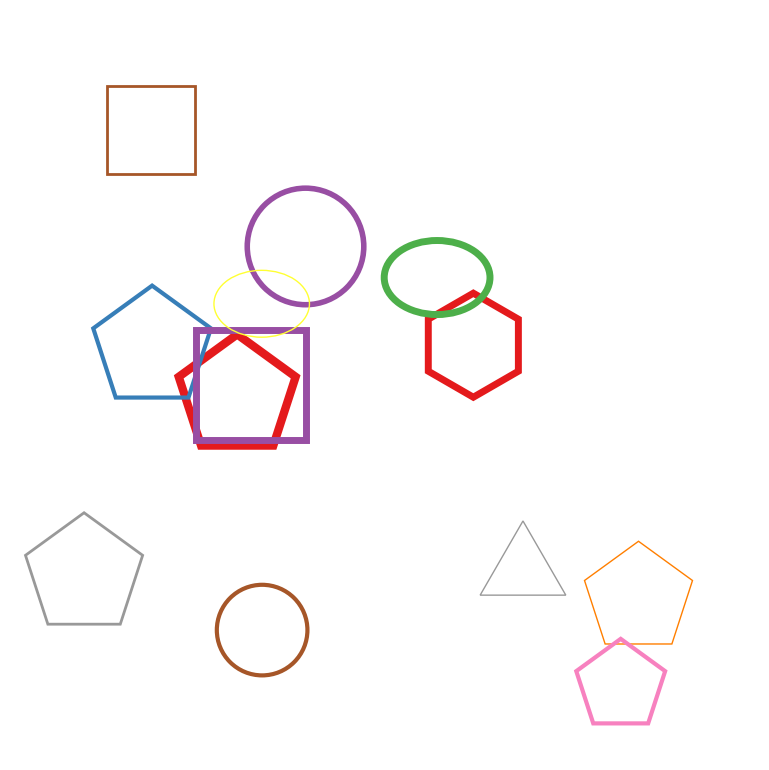[{"shape": "hexagon", "thickness": 2.5, "radius": 0.34, "center": [0.615, 0.552]}, {"shape": "pentagon", "thickness": 3, "radius": 0.4, "center": [0.308, 0.486]}, {"shape": "pentagon", "thickness": 1.5, "radius": 0.4, "center": [0.198, 0.549]}, {"shape": "oval", "thickness": 2.5, "radius": 0.34, "center": [0.568, 0.64]}, {"shape": "circle", "thickness": 2, "radius": 0.38, "center": [0.397, 0.68]}, {"shape": "square", "thickness": 2.5, "radius": 0.36, "center": [0.325, 0.501]}, {"shape": "pentagon", "thickness": 0.5, "radius": 0.37, "center": [0.829, 0.223]}, {"shape": "oval", "thickness": 0.5, "radius": 0.31, "center": [0.34, 0.606]}, {"shape": "square", "thickness": 1, "radius": 0.29, "center": [0.196, 0.831]}, {"shape": "circle", "thickness": 1.5, "radius": 0.29, "center": [0.34, 0.182]}, {"shape": "pentagon", "thickness": 1.5, "radius": 0.3, "center": [0.806, 0.11]}, {"shape": "triangle", "thickness": 0.5, "radius": 0.32, "center": [0.679, 0.259]}, {"shape": "pentagon", "thickness": 1, "radius": 0.4, "center": [0.109, 0.254]}]